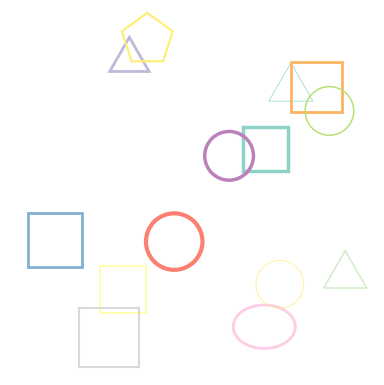[{"shape": "triangle", "thickness": 0.5, "radius": 0.33, "center": [0.755, 0.771]}, {"shape": "square", "thickness": 2.5, "radius": 0.29, "center": [0.69, 0.613]}, {"shape": "square", "thickness": 1.5, "radius": 0.3, "center": [0.32, 0.248]}, {"shape": "triangle", "thickness": 2, "radius": 0.3, "center": [0.336, 0.844]}, {"shape": "circle", "thickness": 3, "radius": 0.37, "center": [0.452, 0.372]}, {"shape": "square", "thickness": 2, "radius": 0.35, "center": [0.143, 0.376]}, {"shape": "square", "thickness": 2, "radius": 0.33, "center": [0.822, 0.774]}, {"shape": "circle", "thickness": 1, "radius": 0.32, "center": [0.856, 0.712]}, {"shape": "oval", "thickness": 2, "radius": 0.4, "center": [0.686, 0.151]}, {"shape": "square", "thickness": 1.5, "radius": 0.39, "center": [0.283, 0.123]}, {"shape": "circle", "thickness": 2.5, "radius": 0.32, "center": [0.595, 0.595]}, {"shape": "triangle", "thickness": 1, "radius": 0.32, "center": [0.897, 0.284]}, {"shape": "pentagon", "thickness": 1.5, "radius": 0.35, "center": [0.383, 0.897]}, {"shape": "circle", "thickness": 0.5, "radius": 0.31, "center": [0.727, 0.262]}]